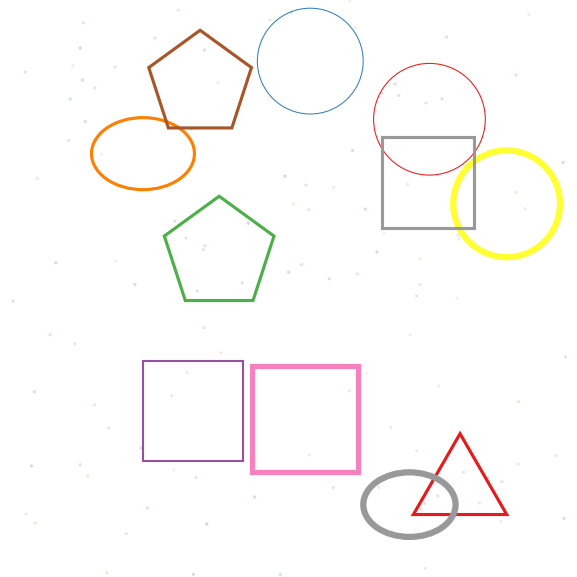[{"shape": "circle", "thickness": 0.5, "radius": 0.48, "center": [0.744, 0.793]}, {"shape": "triangle", "thickness": 1.5, "radius": 0.47, "center": [0.797, 0.155]}, {"shape": "circle", "thickness": 0.5, "radius": 0.46, "center": [0.537, 0.893]}, {"shape": "pentagon", "thickness": 1.5, "radius": 0.5, "center": [0.379, 0.56]}, {"shape": "square", "thickness": 1, "radius": 0.43, "center": [0.335, 0.287]}, {"shape": "oval", "thickness": 1.5, "radius": 0.45, "center": [0.248, 0.733]}, {"shape": "circle", "thickness": 3, "radius": 0.46, "center": [0.877, 0.646]}, {"shape": "pentagon", "thickness": 1.5, "radius": 0.47, "center": [0.347, 0.853]}, {"shape": "square", "thickness": 2.5, "radius": 0.46, "center": [0.528, 0.274]}, {"shape": "oval", "thickness": 3, "radius": 0.4, "center": [0.709, 0.125]}, {"shape": "square", "thickness": 1.5, "radius": 0.4, "center": [0.741, 0.683]}]